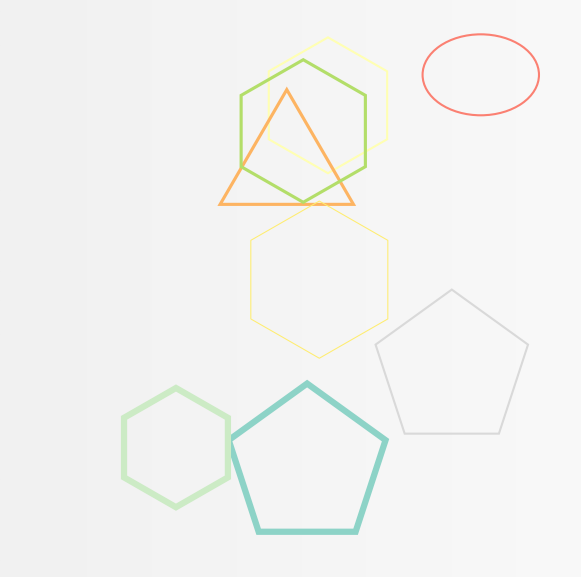[{"shape": "pentagon", "thickness": 3, "radius": 0.71, "center": [0.528, 0.193]}, {"shape": "hexagon", "thickness": 1, "radius": 0.59, "center": [0.564, 0.817]}, {"shape": "oval", "thickness": 1, "radius": 0.5, "center": [0.827, 0.87]}, {"shape": "triangle", "thickness": 1.5, "radius": 0.66, "center": [0.493, 0.711]}, {"shape": "hexagon", "thickness": 1.5, "radius": 0.62, "center": [0.522, 0.772]}, {"shape": "pentagon", "thickness": 1, "radius": 0.69, "center": [0.777, 0.36]}, {"shape": "hexagon", "thickness": 3, "radius": 0.52, "center": [0.303, 0.224]}, {"shape": "hexagon", "thickness": 0.5, "radius": 0.68, "center": [0.549, 0.515]}]